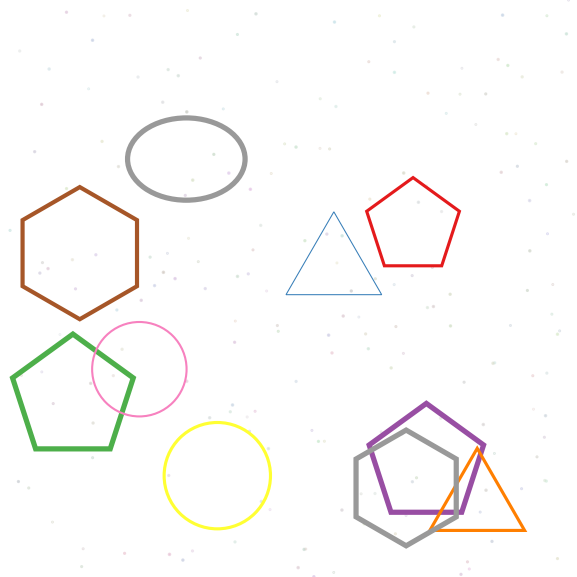[{"shape": "pentagon", "thickness": 1.5, "radius": 0.42, "center": [0.715, 0.607]}, {"shape": "triangle", "thickness": 0.5, "radius": 0.48, "center": [0.578, 0.537]}, {"shape": "pentagon", "thickness": 2.5, "radius": 0.55, "center": [0.126, 0.311]}, {"shape": "pentagon", "thickness": 2.5, "radius": 0.52, "center": [0.738, 0.196]}, {"shape": "triangle", "thickness": 1.5, "radius": 0.47, "center": [0.826, 0.128]}, {"shape": "circle", "thickness": 1.5, "radius": 0.46, "center": [0.376, 0.175]}, {"shape": "hexagon", "thickness": 2, "radius": 0.57, "center": [0.138, 0.561]}, {"shape": "circle", "thickness": 1, "radius": 0.41, "center": [0.241, 0.36]}, {"shape": "hexagon", "thickness": 2.5, "radius": 0.5, "center": [0.703, 0.154]}, {"shape": "oval", "thickness": 2.5, "radius": 0.51, "center": [0.323, 0.724]}]